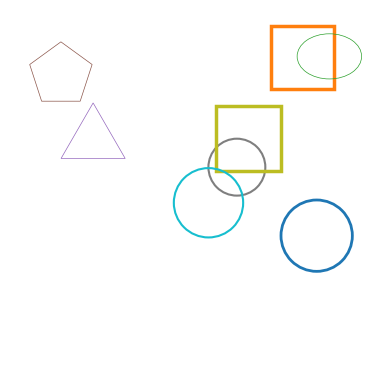[{"shape": "circle", "thickness": 2, "radius": 0.46, "center": [0.823, 0.388]}, {"shape": "square", "thickness": 2.5, "radius": 0.41, "center": [0.786, 0.85]}, {"shape": "oval", "thickness": 0.5, "radius": 0.42, "center": [0.856, 0.854]}, {"shape": "triangle", "thickness": 0.5, "radius": 0.48, "center": [0.242, 0.636]}, {"shape": "pentagon", "thickness": 0.5, "radius": 0.43, "center": [0.158, 0.806]}, {"shape": "circle", "thickness": 1.5, "radius": 0.37, "center": [0.615, 0.566]}, {"shape": "square", "thickness": 2.5, "radius": 0.42, "center": [0.646, 0.64]}, {"shape": "circle", "thickness": 1.5, "radius": 0.45, "center": [0.542, 0.473]}]